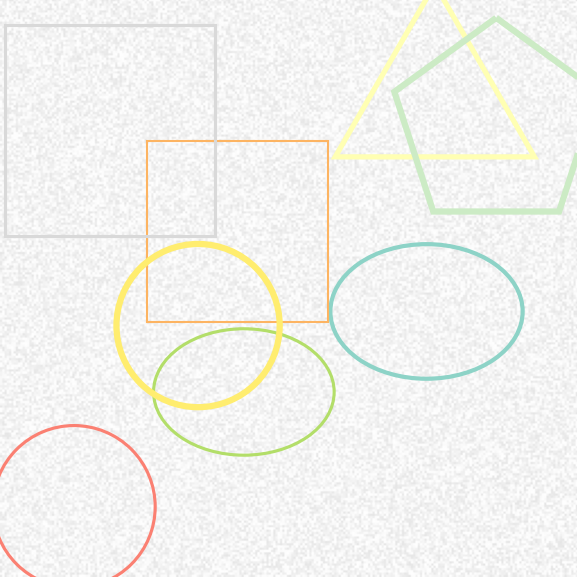[{"shape": "oval", "thickness": 2, "radius": 0.83, "center": [0.739, 0.46]}, {"shape": "triangle", "thickness": 2.5, "radius": 1.0, "center": [0.753, 0.827]}, {"shape": "circle", "thickness": 1.5, "radius": 0.7, "center": [0.128, 0.122]}, {"shape": "square", "thickness": 1, "radius": 0.78, "center": [0.412, 0.598]}, {"shape": "oval", "thickness": 1.5, "radius": 0.78, "center": [0.422, 0.32]}, {"shape": "square", "thickness": 1.5, "radius": 0.91, "center": [0.19, 0.774]}, {"shape": "pentagon", "thickness": 3, "radius": 0.93, "center": [0.859, 0.783]}, {"shape": "circle", "thickness": 3, "radius": 0.71, "center": [0.343, 0.435]}]